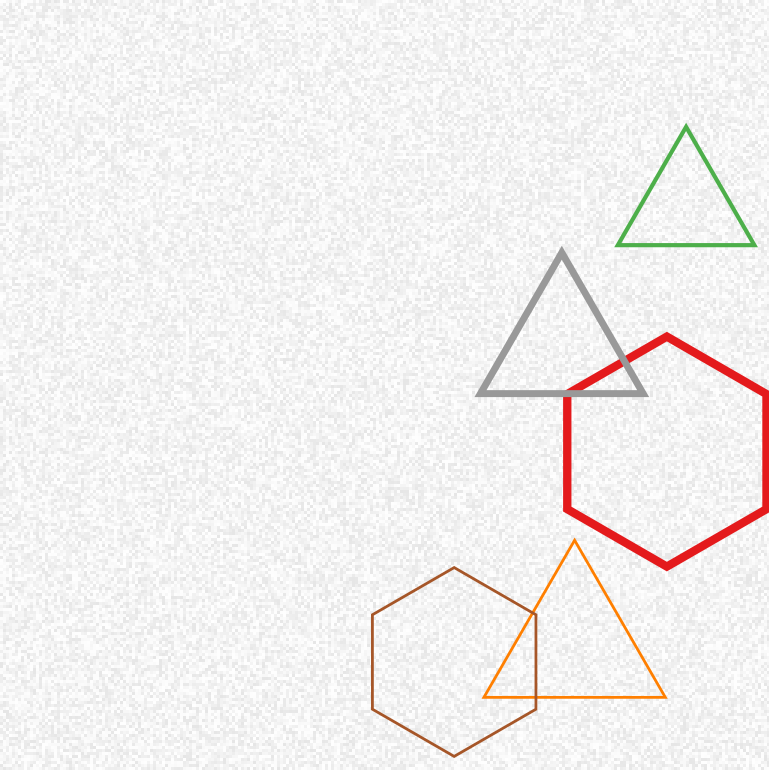[{"shape": "hexagon", "thickness": 3, "radius": 0.75, "center": [0.866, 0.414]}, {"shape": "triangle", "thickness": 1.5, "radius": 0.51, "center": [0.891, 0.733]}, {"shape": "triangle", "thickness": 1, "radius": 0.68, "center": [0.746, 0.162]}, {"shape": "hexagon", "thickness": 1, "radius": 0.61, "center": [0.59, 0.14]}, {"shape": "triangle", "thickness": 2.5, "radius": 0.61, "center": [0.73, 0.55]}]